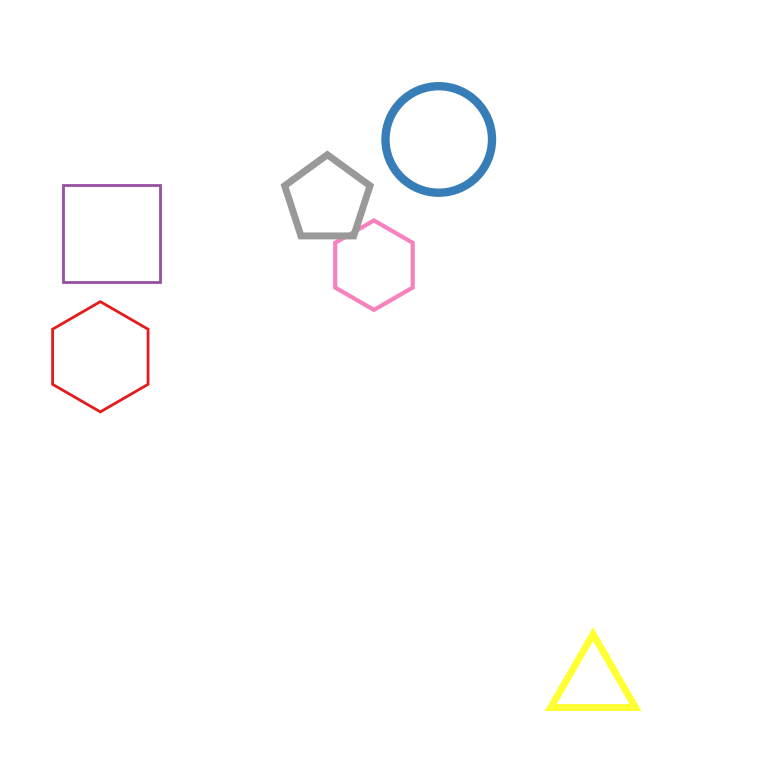[{"shape": "hexagon", "thickness": 1, "radius": 0.36, "center": [0.13, 0.537]}, {"shape": "circle", "thickness": 3, "radius": 0.35, "center": [0.57, 0.819]}, {"shape": "square", "thickness": 1, "radius": 0.31, "center": [0.145, 0.697]}, {"shape": "triangle", "thickness": 2.5, "radius": 0.32, "center": [0.77, 0.113]}, {"shape": "hexagon", "thickness": 1.5, "radius": 0.29, "center": [0.486, 0.656]}, {"shape": "pentagon", "thickness": 2.5, "radius": 0.29, "center": [0.425, 0.741]}]